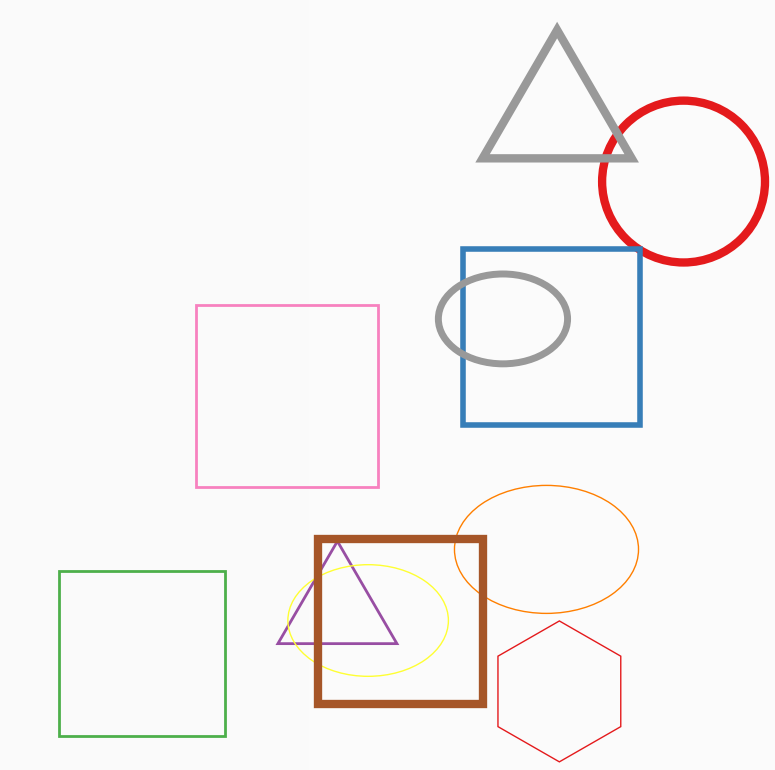[{"shape": "circle", "thickness": 3, "radius": 0.53, "center": [0.882, 0.764]}, {"shape": "hexagon", "thickness": 0.5, "radius": 0.46, "center": [0.722, 0.102]}, {"shape": "square", "thickness": 2, "radius": 0.57, "center": [0.711, 0.563]}, {"shape": "square", "thickness": 1, "radius": 0.54, "center": [0.183, 0.151]}, {"shape": "triangle", "thickness": 1, "radius": 0.44, "center": [0.435, 0.208]}, {"shape": "oval", "thickness": 0.5, "radius": 0.59, "center": [0.705, 0.287]}, {"shape": "oval", "thickness": 0.5, "radius": 0.52, "center": [0.475, 0.194]}, {"shape": "square", "thickness": 3, "radius": 0.53, "center": [0.517, 0.193]}, {"shape": "square", "thickness": 1, "radius": 0.59, "center": [0.37, 0.486]}, {"shape": "triangle", "thickness": 3, "radius": 0.56, "center": [0.719, 0.85]}, {"shape": "oval", "thickness": 2.5, "radius": 0.42, "center": [0.649, 0.586]}]